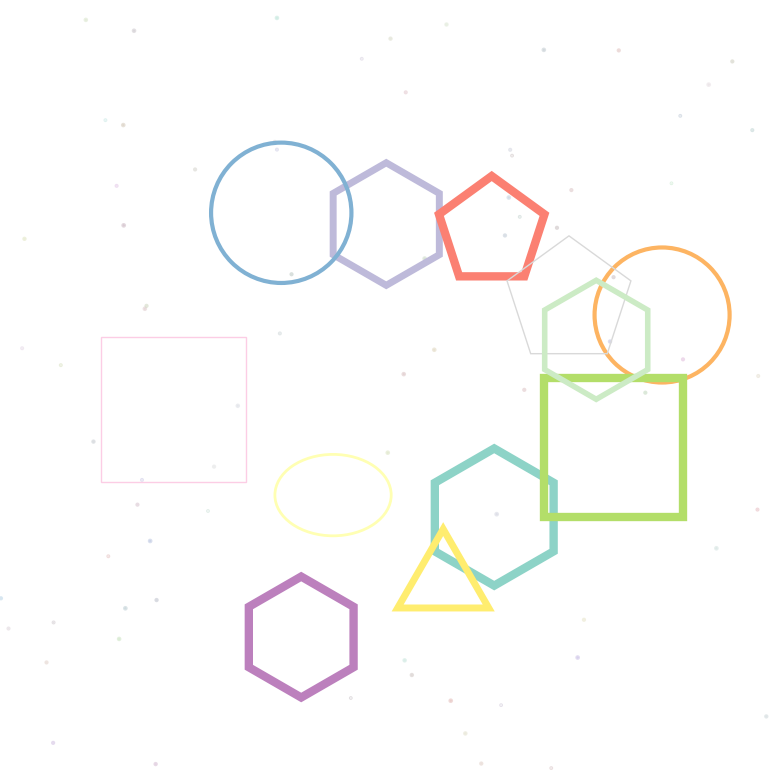[{"shape": "hexagon", "thickness": 3, "radius": 0.45, "center": [0.642, 0.329]}, {"shape": "oval", "thickness": 1, "radius": 0.38, "center": [0.433, 0.357]}, {"shape": "hexagon", "thickness": 2.5, "radius": 0.4, "center": [0.502, 0.709]}, {"shape": "pentagon", "thickness": 3, "radius": 0.36, "center": [0.639, 0.699]}, {"shape": "circle", "thickness": 1.5, "radius": 0.46, "center": [0.365, 0.724]}, {"shape": "circle", "thickness": 1.5, "radius": 0.44, "center": [0.86, 0.591]}, {"shape": "square", "thickness": 3, "radius": 0.45, "center": [0.796, 0.419]}, {"shape": "square", "thickness": 0.5, "radius": 0.47, "center": [0.226, 0.468]}, {"shape": "pentagon", "thickness": 0.5, "radius": 0.42, "center": [0.739, 0.609]}, {"shape": "hexagon", "thickness": 3, "radius": 0.39, "center": [0.391, 0.173]}, {"shape": "hexagon", "thickness": 2, "radius": 0.39, "center": [0.774, 0.559]}, {"shape": "triangle", "thickness": 2.5, "radius": 0.34, "center": [0.576, 0.245]}]